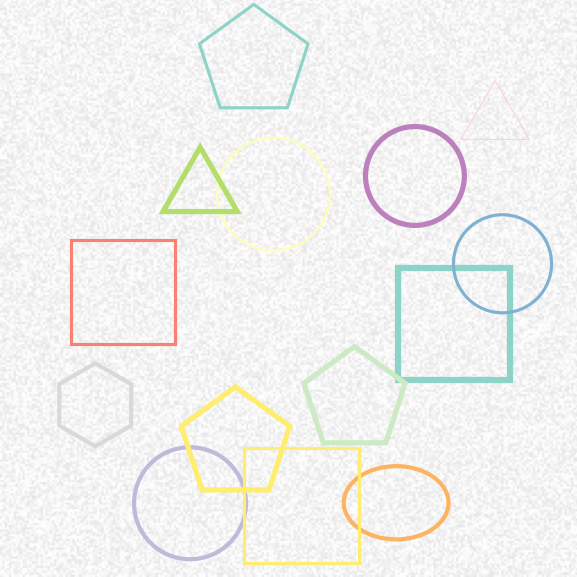[{"shape": "pentagon", "thickness": 1.5, "radius": 0.49, "center": [0.439, 0.893]}, {"shape": "square", "thickness": 3, "radius": 0.49, "center": [0.787, 0.439]}, {"shape": "circle", "thickness": 1, "radius": 0.49, "center": [0.473, 0.663]}, {"shape": "circle", "thickness": 2, "radius": 0.48, "center": [0.329, 0.128]}, {"shape": "square", "thickness": 1.5, "radius": 0.45, "center": [0.214, 0.494]}, {"shape": "circle", "thickness": 1.5, "radius": 0.42, "center": [0.87, 0.542]}, {"shape": "oval", "thickness": 2, "radius": 0.45, "center": [0.686, 0.129]}, {"shape": "triangle", "thickness": 2.5, "radius": 0.37, "center": [0.347, 0.67]}, {"shape": "triangle", "thickness": 0.5, "radius": 0.34, "center": [0.857, 0.792]}, {"shape": "hexagon", "thickness": 2, "radius": 0.36, "center": [0.165, 0.298]}, {"shape": "circle", "thickness": 2.5, "radius": 0.43, "center": [0.719, 0.694]}, {"shape": "pentagon", "thickness": 2.5, "radius": 0.46, "center": [0.614, 0.307]}, {"shape": "square", "thickness": 1.5, "radius": 0.5, "center": [0.522, 0.124]}, {"shape": "pentagon", "thickness": 2.5, "radius": 0.49, "center": [0.408, 0.231]}]